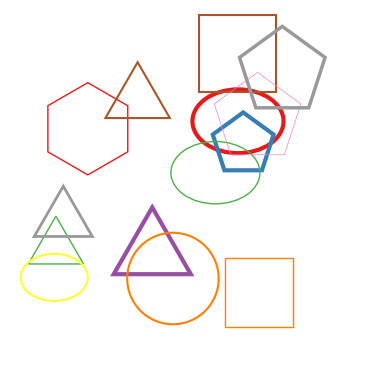[{"shape": "hexagon", "thickness": 1, "radius": 0.6, "center": [0.228, 0.666]}, {"shape": "oval", "thickness": 3, "radius": 0.59, "center": [0.618, 0.685]}, {"shape": "pentagon", "thickness": 3, "radius": 0.42, "center": [0.632, 0.625]}, {"shape": "oval", "thickness": 1, "radius": 0.58, "center": [0.56, 0.551]}, {"shape": "triangle", "thickness": 1, "radius": 0.41, "center": [0.145, 0.356]}, {"shape": "triangle", "thickness": 3, "radius": 0.58, "center": [0.395, 0.346]}, {"shape": "circle", "thickness": 1.5, "radius": 0.59, "center": [0.449, 0.277]}, {"shape": "square", "thickness": 1, "radius": 0.44, "center": [0.673, 0.241]}, {"shape": "oval", "thickness": 1.5, "radius": 0.44, "center": [0.141, 0.279]}, {"shape": "triangle", "thickness": 1.5, "radius": 0.48, "center": [0.357, 0.742]}, {"shape": "square", "thickness": 1.5, "radius": 0.5, "center": [0.617, 0.861]}, {"shape": "pentagon", "thickness": 0.5, "radius": 0.59, "center": [0.669, 0.694]}, {"shape": "pentagon", "thickness": 2.5, "radius": 0.58, "center": [0.733, 0.815]}, {"shape": "triangle", "thickness": 2, "radius": 0.44, "center": [0.164, 0.429]}]